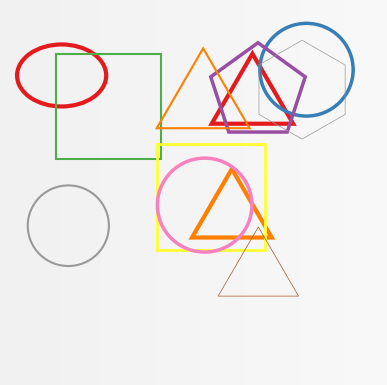[{"shape": "oval", "thickness": 3, "radius": 0.58, "center": [0.159, 0.804]}, {"shape": "triangle", "thickness": 3, "radius": 0.61, "center": [0.651, 0.739]}, {"shape": "circle", "thickness": 2.5, "radius": 0.6, "center": [0.791, 0.819]}, {"shape": "square", "thickness": 1.5, "radius": 0.68, "center": [0.279, 0.723]}, {"shape": "pentagon", "thickness": 2.5, "radius": 0.64, "center": [0.666, 0.761]}, {"shape": "triangle", "thickness": 3, "radius": 0.59, "center": [0.598, 0.442]}, {"shape": "triangle", "thickness": 1.5, "radius": 0.69, "center": [0.524, 0.736]}, {"shape": "square", "thickness": 2, "radius": 0.69, "center": [0.544, 0.488]}, {"shape": "triangle", "thickness": 0.5, "radius": 0.6, "center": [0.667, 0.291]}, {"shape": "circle", "thickness": 2.5, "radius": 0.61, "center": [0.528, 0.467]}, {"shape": "hexagon", "thickness": 0.5, "radius": 0.64, "center": [0.78, 0.767]}, {"shape": "circle", "thickness": 1.5, "radius": 0.52, "center": [0.176, 0.414]}]